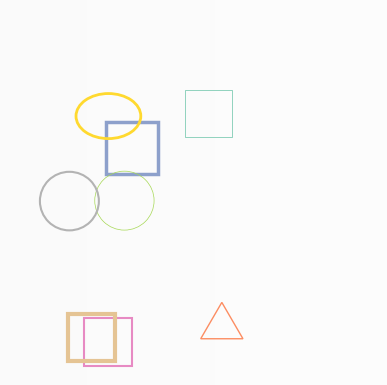[{"shape": "square", "thickness": 0.5, "radius": 0.3, "center": [0.538, 0.706]}, {"shape": "triangle", "thickness": 1, "radius": 0.31, "center": [0.572, 0.152]}, {"shape": "square", "thickness": 2.5, "radius": 0.33, "center": [0.34, 0.615]}, {"shape": "square", "thickness": 1.5, "radius": 0.31, "center": [0.279, 0.113]}, {"shape": "circle", "thickness": 0.5, "radius": 0.38, "center": [0.321, 0.479]}, {"shape": "oval", "thickness": 2, "radius": 0.42, "center": [0.28, 0.699]}, {"shape": "square", "thickness": 3, "radius": 0.31, "center": [0.237, 0.124]}, {"shape": "circle", "thickness": 1.5, "radius": 0.38, "center": [0.179, 0.478]}]